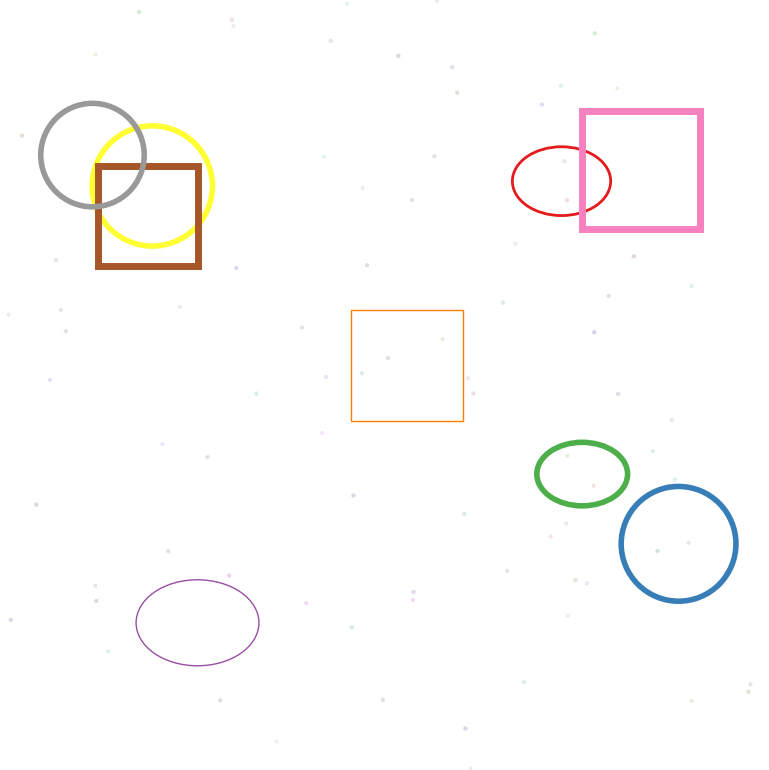[{"shape": "oval", "thickness": 1, "radius": 0.32, "center": [0.729, 0.765]}, {"shape": "circle", "thickness": 2, "radius": 0.37, "center": [0.881, 0.294]}, {"shape": "oval", "thickness": 2, "radius": 0.29, "center": [0.756, 0.384]}, {"shape": "oval", "thickness": 0.5, "radius": 0.4, "center": [0.257, 0.191]}, {"shape": "square", "thickness": 0.5, "radius": 0.36, "center": [0.528, 0.525]}, {"shape": "circle", "thickness": 2, "radius": 0.39, "center": [0.198, 0.758]}, {"shape": "square", "thickness": 2.5, "radius": 0.32, "center": [0.192, 0.72]}, {"shape": "square", "thickness": 2.5, "radius": 0.38, "center": [0.833, 0.779]}, {"shape": "circle", "thickness": 2, "radius": 0.34, "center": [0.12, 0.799]}]